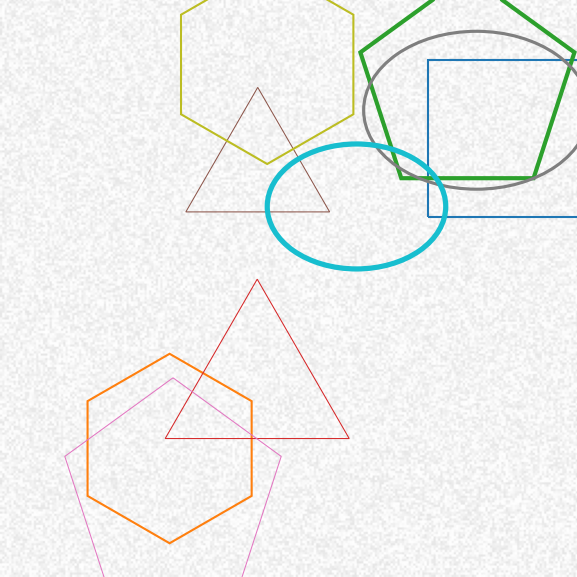[{"shape": "square", "thickness": 1, "radius": 0.68, "center": [0.877, 0.759]}, {"shape": "hexagon", "thickness": 1, "radius": 0.82, "center": [0.294, 0.222]}, {"shape": "pentagon", "thickness": 2, "radius": 0.97, "center": [0.809, 0.848]}, {"shape": "triangle", "thickness": 0.5, "radius": 0.92, "center": [0.445, 0.332]}, {"shape": "triangle", "thickness": 0.5, "radius": 0.72, "center": [0.446, 0.704]}, {"shape": "pentagon", "thickness": 0.5, "radius": 0.98, "center": [0.3, 0.148]}, {"shape": "oval", "thickness": 1.5, "radius": 0.98, "center": [0.825, 0.808]}, {"shape": "hexagon", "thickness": 1, "radius": 0.86, "center": [0.463, 0.887]}, {"shape": "oval", "thickness": 2.5, "radius": 0.77, "center": [0.617, 0.642]}]